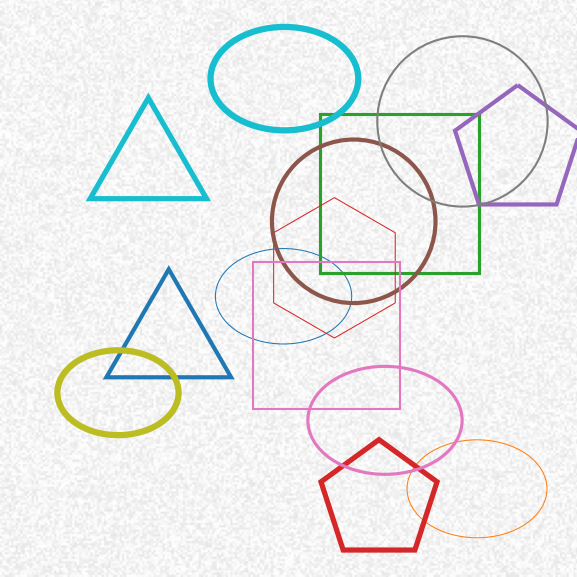[{"shape": "oval", "thickness": 0.5, "radius": 0.59, "center": [0.491, 0.486]}, {"shape": "triangle", "thickness": 2, "radius": 0.62, "center": [0.292, 0.408]}, {"shape": "oval", "thickness": 0.5, "radius": 0.61, "center": [0.826, 0.153]}, {"shape": "square", "thickness": 1.5, "radius": 0.69, "center": [0.692, 0.664]}, {"shape": "pentagon", "thickness": 2.5, "radius": 0.53, "center": [0.656, 0.132]}, {"shape": "hexagon", "thickness": 0.5, "radius": 0.61, "center": [0.579, 0.535]}, {"shape": "pentagon", "thickness": 2, "radius": 0.57, "center": [0.897, 0.738]}, {"shape": "circle", "thickness": 2, "radius": 0.71, "center": [0.613, 0.616]}, {"shape": "square", "thickness": 1, "radius": 0.64, "center": [0.565, 0.418]}, {"shape": "oval", "thickness": 1.5, "radius": 0.67, "center": [0.667, 0.271]}, {"shape": "circle", "thickness": 1, "radius": 0.74, "center": [0.801, 0.789]}, {"shape": "oval", "thickness": 3, "radius": 0.52, "center": [0.204, 0.319]}, {"shape": "triangle", "thickness": 2.5, "radius": 0.58, "center": [0.257, 0.713]}, {"shape": "oval", "thickness": 3, "radius": 0.64, "center": [0.492, 0.863]}]